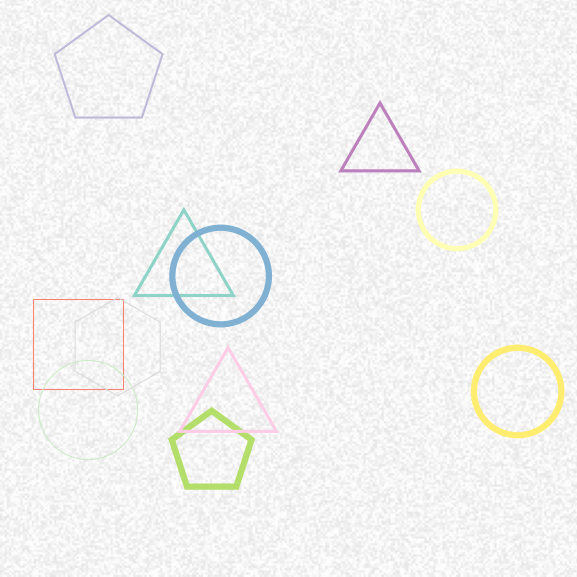[{"shape": "triangle", "thickness": 1.5, "radius": 0.49, "center": [0.318, 0.537]}, {"shape": "circle", "thickness": 2.5, "radius": 0.34, "center": [0.791, 0.636]}, {"shape": "pentagon", "thickness": 1, "radius": 0.49, "center": [0.188, 0.875]}, {"shape": "square", "thickness": 0.5, "radius": 0.39, "center": [0.135, 0.403]}, {"shape": "circle", "thickness": 3, "radius": 0.42, "center": [0.382, 0.521]}, {"shape": "pentagon", "thickness": 3, "radius": 0.36, "center": [0.366, 0.215]}, {"shape": "triangle", "thickness": 1.5, "radius": 0.48, "center": [0.395, 0.301]}, {"shape": "hexagon", "thickness": 0.5, "radius": 0.43, "center": [0.204, 0.399]}, {"shape": "triangle", "thickness": 1.5, "radius": 0.39, "center": [0.658, 0.742]}, {"shape": "circle", "thickness": 0.5, "radius": 0.43, "center": [0.153, 0.289]}, {"shape": "circle", "thickness": 3, "radius": 0.38, "center": [0.896, 0.321]}]